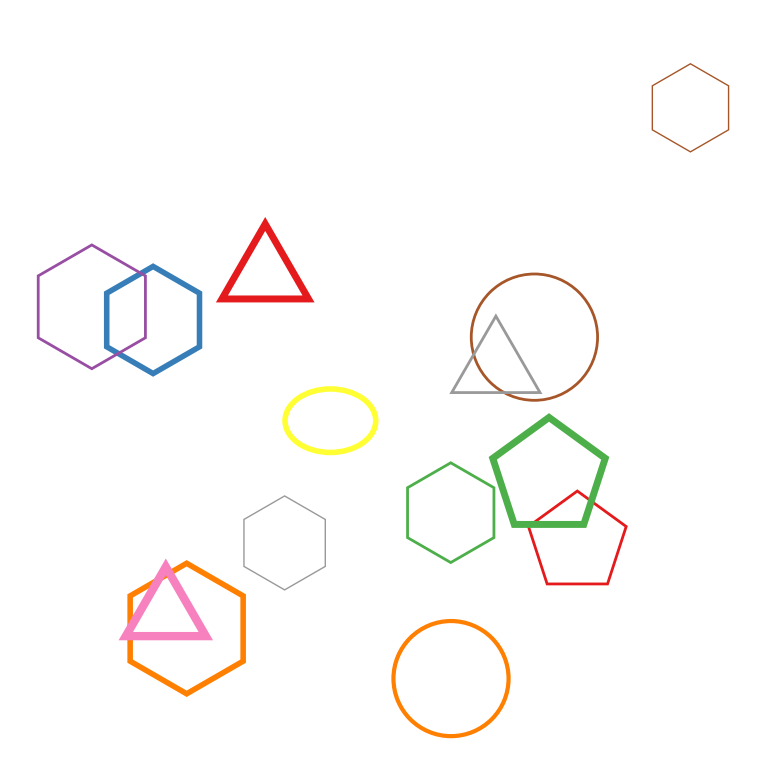[{"shape": "pentagon", "thickness": 1, "radius": 0.33, "center": [0.75, 0.296]}, {"shape": "triangle", "thickness": 2.5, "radius": 0.32, "center": [0.344, 0.644]}, {"shape": "hexagon", "thickness": 2, "radius": 0.35, "center": [0.199, 0.584]}, {"shape": "pentagon", "thickness": 2.5, "radius": 0.38, "center": [0.713, 0.381]}, {"shape": "hexagon", "thickness": 1, "radius": 0.32, "center": [0.585, 0.334]}, {"shape": "hexagon", "thickness": 1, "radius": 0.4, "center": [0.119, 0.602]}, {"shape": "circle", "thickness": 1.5, "radius": 0.37, "center": [0.586, 0.119]}, {"shape": "hexagon", "thickness": 2, "radius": 0.42, "center": [0.242, 0.184]}, {"shape": "oval", "thickness": 2, "radius": 0.29, "center": [0.429, 0.454]}, {"shape": "circle", "thickness": 1, "radius": 0.41, "center": [0.694, 0.562]}, {"shape": "hexagon", "thickness": 0.5, "radius": 0.29, "center": [0.897, 0.86]}, {"shape": "triangle", "thickness": 3, "radius": 0.3, "center": [0.215, 0.204]}, {"shape": "hexagon", "thickness": 0.5, "radius": 0.3, "center": [0.37, 0.295]}, {"shape": "triangle", "thickness": 1, "radius": 0.33, "center": [0.644, 0.523]}]